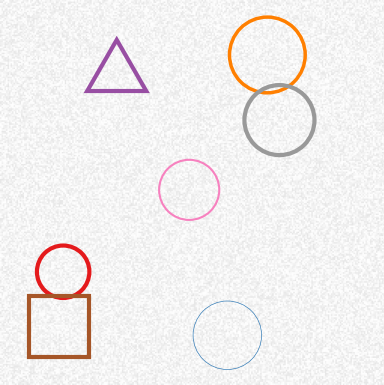[{"shape": "circle", "thickness": 3, "radius": 0.34, "center": [0.164, 0.294]}, {"shape": "circle", "thickness": 0.5, "radius": 0.44, "center": [0.59, 0.129]}, {"shape": "triangle", "thickness": 3, "radius": 0.44, "center": [0.303, 0.808]}, {"shape": "circle", "thickness": 2.5, "radius": 0.49, "center": [0.694, 0.857]}, {"shape": "square", "thickness": 3, "radius": 0.39, "center": [0.152, 0.152]}, {"shape": "circle", "thickness": 1.5, "radius": 0.39, "center": [0.491, 0.507]}, {"shape": "circle", "thickness": 3, "radius": 0.45, "center": [0.726, 0.688]}]